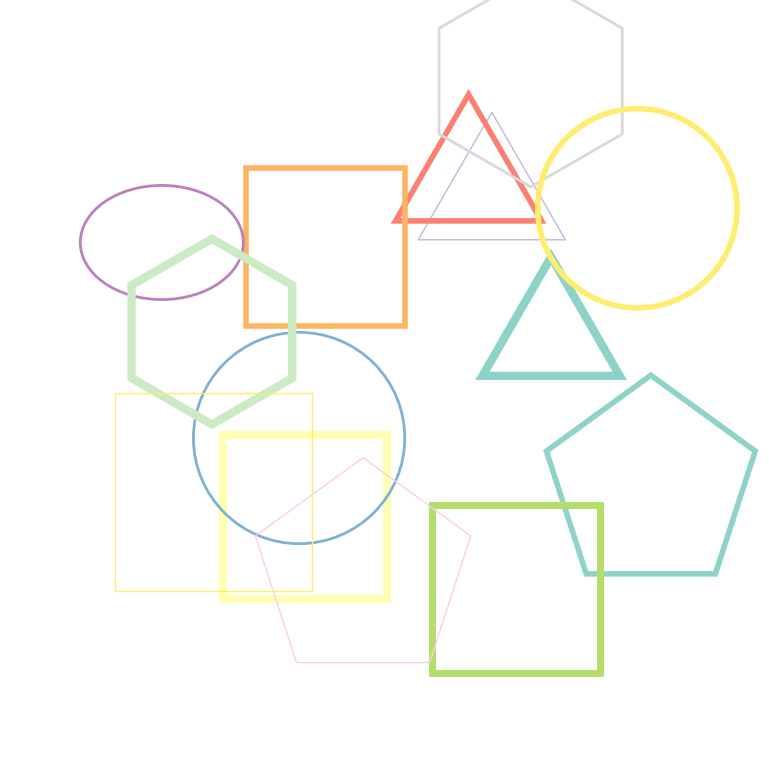[{"shape": "pentagon", "thickness": 2, "radius": 0.71, "center": [0.845, 0.37]}, {"shape": "triangle", "thickness": 3, "radius": 0.52, "center": [0.716, 0.563]}, {"shape": "square", "thickness": 3, "radius": 0.53, "center": [0.396, 0.328]}, {"shape": "triangle", "thickness": 0.5, "radius": 0.55, "center": [0.639, 0.744]}, {"shape": "triangle", "thickness": 2, "radius": 0.55, "center": [0.609, 0.768]}, {"shape": "circle", "thickness": 1, "radius": 0.69, "center": [0.388, 0.431]}, {"shape": "square", "thickness": 2, "radius": 0.52, "center": [0.423, 0.679]}, {"shape": "square", "thickness": 2.5, "radius": 0.54, "center": [0.67, 0.235]}, {"shape": "pentagon", "thickness": 0.5, "radius": 0.74, "center": [0.472, 0.259]}, {"shape": "hexagon", "thickness": 1, "radius": 0.69, "center": [0.689, 0.895]}, {"shape": "oval", "thickness": 1, "radius": 0.53, "center": [0.21, 0.685]}, {"shape": "hexagon", "thickness": 3, "radius": 0.6, "center": [0.275, 0.569]}, {"shape": "circle", "thickness": 2, "radius": 0.65, "center": [0.828, 0.73]}, {"shape": "square", "thickness": 0.5, "radius": 0.64, "center": [0.277, 0.361]}]